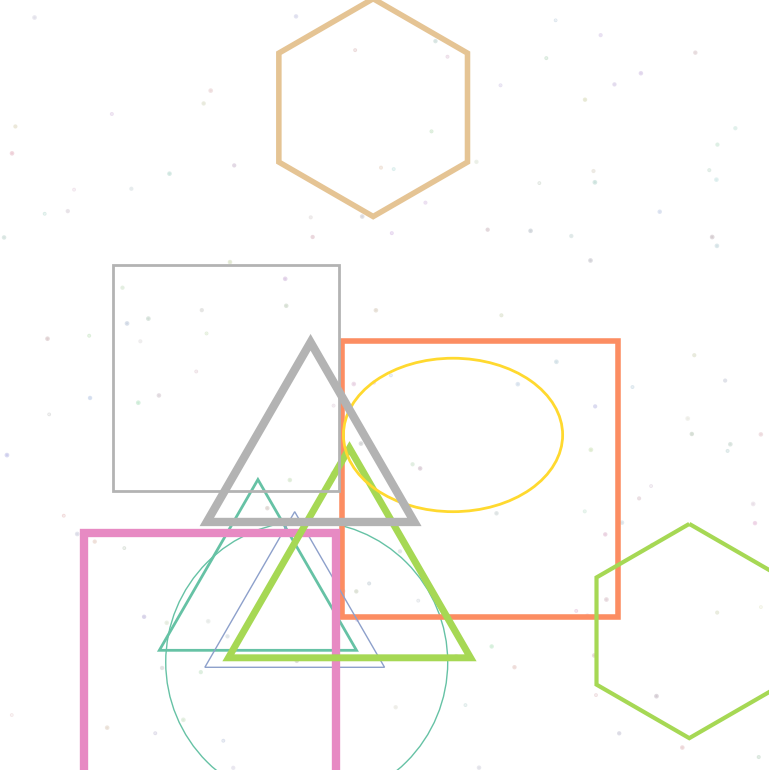[{"shape": "circle", "thickness": 0.5, "radius": 0.92, "center": [0.398, 0.14]}, {"shape": "triangle", "thickness": 1, "radius": 0.74, "center": [0.335, 0.229]}, {"shape": "square", "thickness": 2, "radius": 0.89, "center": [0.623, 0.378]}, {"shape": "triangle", "thickness": 0.5, "radius": 0.67, "center": [0.383, 0.201]}, {"shape": "square", "thickness": 3, "radius": 0.82, "center": [0.273, 0.144]}, {"shape": "triangle", "thickness": 2.5, "radius": 0.91, "center": [0.454, 0.236]}, {"shape": "hexagon", "thickness": 1.5, "radius": 0.7, "center": [0.895, 0.18]}, {"shape": "oval", "thickness": 1, "radius": 0.71, "center": [0.588, 0.435]}, {"shape": "hexagon", "thickness": 2, "radius": 0.71, "center": [0.485, 0.86]}, {"shape": "triangle", "thickness": 3, "radius": 0.78, "center": [0.403, 0.4]}, {"shape": "square", "thickness": 1, "radius": 0.73, "center": [0.293, 0.509]}]